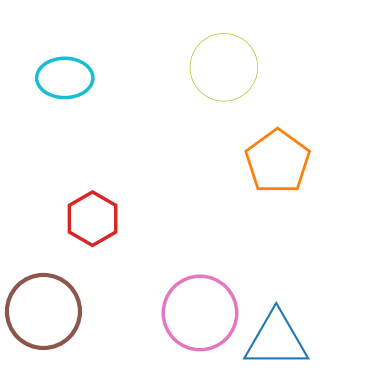[{"shape": "triangle", "thickness": 1.5, "radius": 0.48, "center": [0.717, 0.117]}, {"shape": "pentagon", "thickness": 2, "radius": 0.44, "center": [0.721, 0.58]}, {"shape": "hexagon", "thickness": 2.5, "radius": 0.35, "center": [0.24, 0.432]}, {"shape": "circle", "thickness": 3, "radius": 0.47, "center": [0.113, 0.191]}, {"shape": "circle", "thickness": 2.5, "radius": 0.48, "center": [0.519, 0.187]}, {"shape": "circle", "thickness": 0.5, "radius": 0.44, "center": [0.581, 0.825]}, {"shape": "oval", "thickness": 2.5, "radius": 0.37, "center": [0.168, 0.798]}]